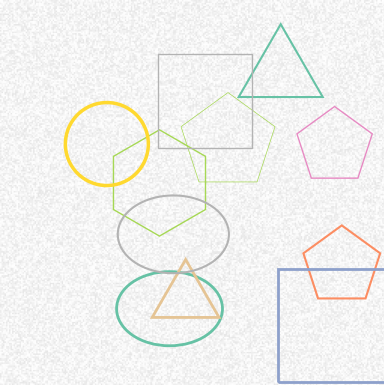[{"shape": "triangle", "thickness": 1.5, "radius": 0.63, "center": [0.729, 0.811]}, {"shape": "oval", "thickness": 2, "radius": 0.69, "center": [0.44, 0.198]}, {"shape": "pentagon", "thickness": 1.5, "radius": 0.52, "center": [0.888, 0.31]}, {"shape": "square", "thickness": 2, "radius": 0.73, "center": [0.869, 0.155]}, {"shape": "pentagon", "thickness": 1, "radius": 0.51, "center": [0.869, 0.62]}, {"shape": "hexagon", "thickness": 1, "radius": 0.69, "center": [0.414, 0.525]}, {"shape": "pentagon", "thickness": 0.5, "radius": 0.64, "center": [0.592, 0.631]}, {"shape": "circle", "thickness": 2.5, "radius": 0.54, "center": [0.278, 0.626]}, {"shape": "triangle", "thickness": 2, "radius": 0.5, "center": [0.482, 0.226]}, {"shape": "oval", "thickness": 1.5, "radius": 0.72, "center": [0.45, 0.391]}, {"shape": "square", "thickness": 1, "radius": 0.61, "center": [0.533, 0.738]}]